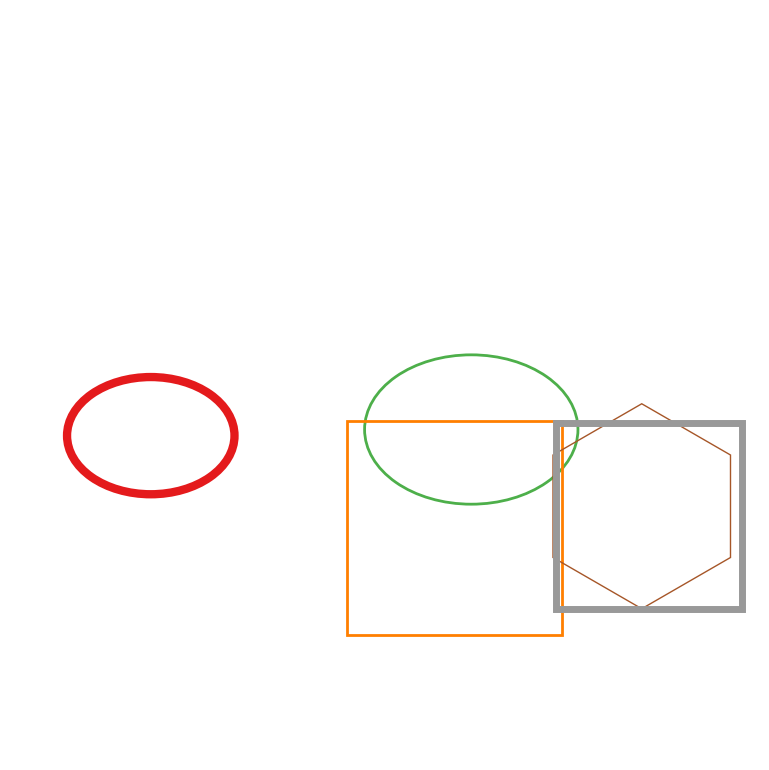[{"shape": "oval", "thickness": 3, "radius": 0.54, "center": [0.196, 0.434]}, {"shape": "oval", "thickness": 1, "radius": 0.69, "center": [0.612, 0.442]}, {"shape": "square", "thickness": 1, "radius": 0.7, "center": [0.59, 0.314]}, {"shape": "hexagon", "thickness": 0.5, "radius": 0.67, "center": [0.833, 0.343]}, {"shape": "square", "thickness": 2.5, "radius": 0.6, "center": [0.843, 0.33]}]